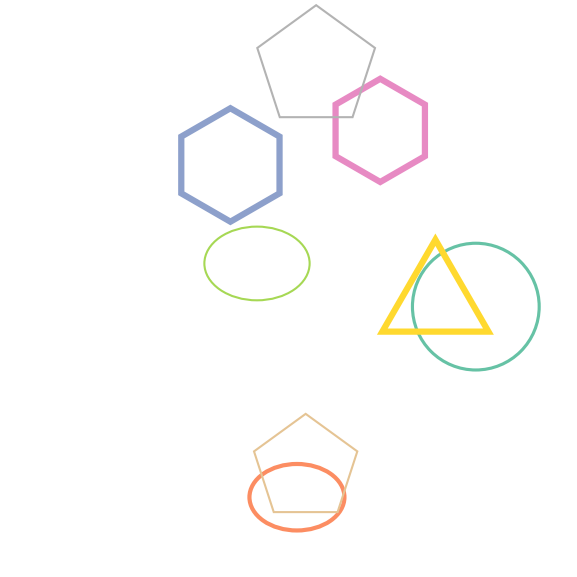[{"shape": "circle", "thickness": 1.5, "radius": 0.55, "center": [0.824, 0.468]}, {"shape": "oval", "thickness": 2, "radius": 0.41, "center": [0.514, 0.138]}, {"shape": "hexagon", "thickness": 3, "radius": 0.49, "center": [0.399, 0.713]}, {"shape": "hexagon", "thickness": 3, "radius": 0.45, "center": [0.658, 0.773]}, {"shape": "oval", "thickness": 1, "radius": 0.46, "center": [0.445, 0.543]}, {"shape": "triangle", "thickness": 3, "radius": 0.53, "center": [0.754, 0.478]}, {"shape": "pentagon", "thickness": 1, "radius": 0.47, "center": [0.529, 0.188]}, {"shape": "pentagon", "thickness": 1, "radius": 0.54, "center": [0.547, 0.883]}]